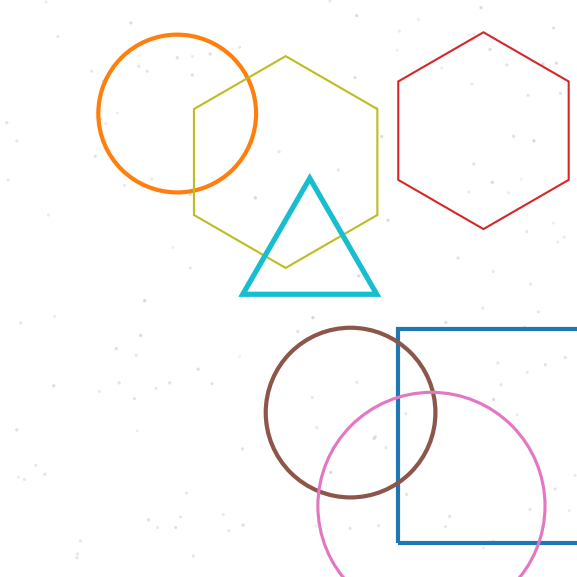[{"shape": "square", "thickness": 2, "radius": 0.92, "center": [0.874, 0.244]}, {"shape": "circle", "thickness": 2, "radius": 0.68, "center": [0.307, 0.803]}, {"shape": "hexagon", "thickness": 1, "radius": 0.85, "center": [0.837, 0.773]}, {"shape": "circle", "thickness": 2, "radius": 0.73, "center": [0.607, 0.285]}, {"shape": "circle", "thickness": 1.5, "radius": 0.98, "center": [0.747, 0.123]}, {"shape": "hexagon", "thickness": 1, "radius": 0.92, "center": [0.495, 0.719]}, {"shape": "triangle", "thickness": 2.5, "radius": 0.67, "center": [0.536, 0.557]}]